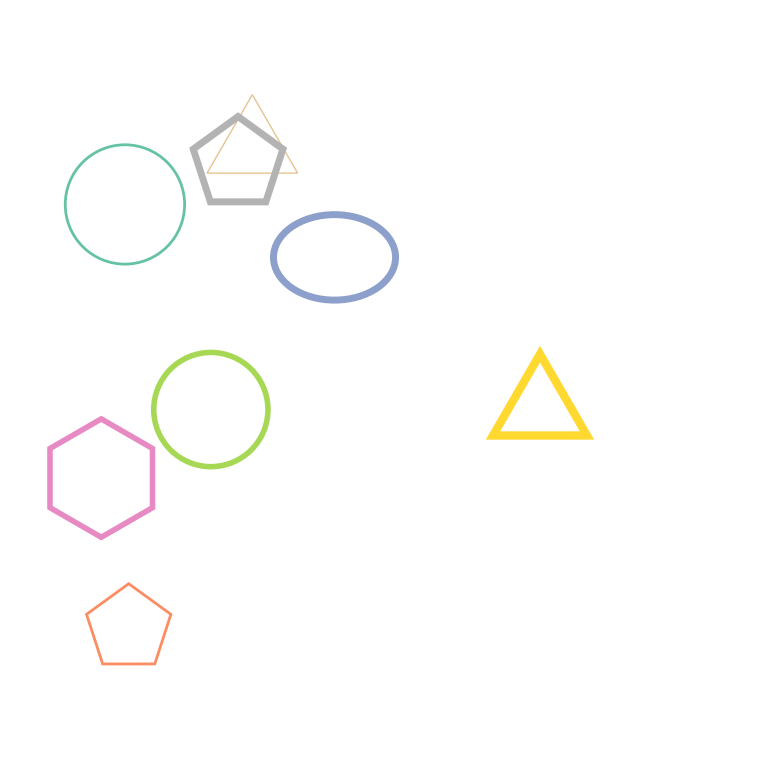[{"shape": "circle", "thickness": 1, "radius": 0.39, "center": [0.162, 0.734]}, {"shape": "pentagon", "thickness": 1, "radius": 0.29, "center": [0.167, 0.184]}, {"shape": "oval", "thickness": 2.5, "radius": 0.4, "center": [0.434, 0.666]}, {"shape": "hexagon", "thickness": 2, "radius": 0.38, "center": [0.131, 0.379]}, {"shape": "circle", "thickness": 2, "radius": 0.37, "center": [0.274, 0.468]}, {"shape": "triangle", "thickness": 3, "radius": 0.35, "center": [0.701, 0.47]}, {"shape": "triangle", "thickness": 0.5, "radius": 0.34, "center": [0.328, 0.809]}, {"shape": "pentagon", "thickness": 2.5, "radius": 0.31, "center": [0.309, 0.787]}]